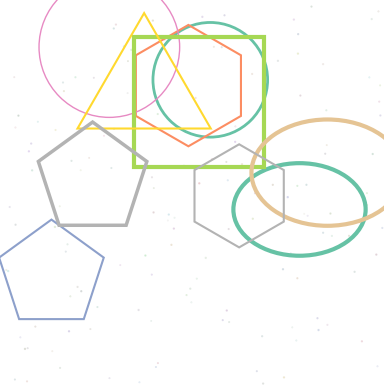[{"shape": "oval", "thickness": 3, "radius": 0.86, "center": [0.778, 0.456]}, {"shape": "circle", "thickness": 2, "radius": 0.74, "center": [0.546, 0.793]}, {"shape": "hexagon", "thickness": 1.5, "radius": 0.79, "center": [0.489, 0.778]}, {"shape": "pentagon", "thickness": 1.5, "radius": 0.71, "center": [0.134, 0.287]}, {"shape": "circle", "thickness": 1, "radius": 0.91, "center": [0.284, 0.878]}, {"shape": "square", "thickness": 3, "radius": 0.84, "center": [0.517, 0.736]}, {"shape": "triangle", "thickness": 1.5, "radius": 1.0, "center": [0.374, 0.766]}, {"shape": "oval", "thickness": 3, "radius": 0.99, "center": [0.85, 0.552]}, {"shape": "pentagon", "thickness": 2.5, "radius": 0.74, "center": [0.241, 0.535]}, {"shape": "hexagon", "thickness": 1.5, "radius": 0.67, "center": [0.621, 0.491]}]